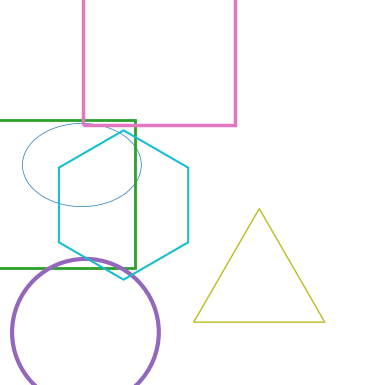[{"shape": "oval", "thickness": 0.5, "radius": 0.77, "center": [0.213, 0.571]}, {"shape": "square", "thickness": 2, "radius": 0.96, "center": [0.158, 0.495]}, {"shape": "circle", "thickness": 3, "radius": 0.95, "center": [0.222, 0.137]}, {"shape": "square", "thickness": 2.5, "radius": 0.98, "center": [0.414, 0.873]}, {"shape": "triangle", "thickness": 1, "radius": 0.98, "center": [0.673, 0.262]}, {"shape": "hexagon", "thickness": 1.5, "radius": 0.97, "center": [0.321, 0.468]}]